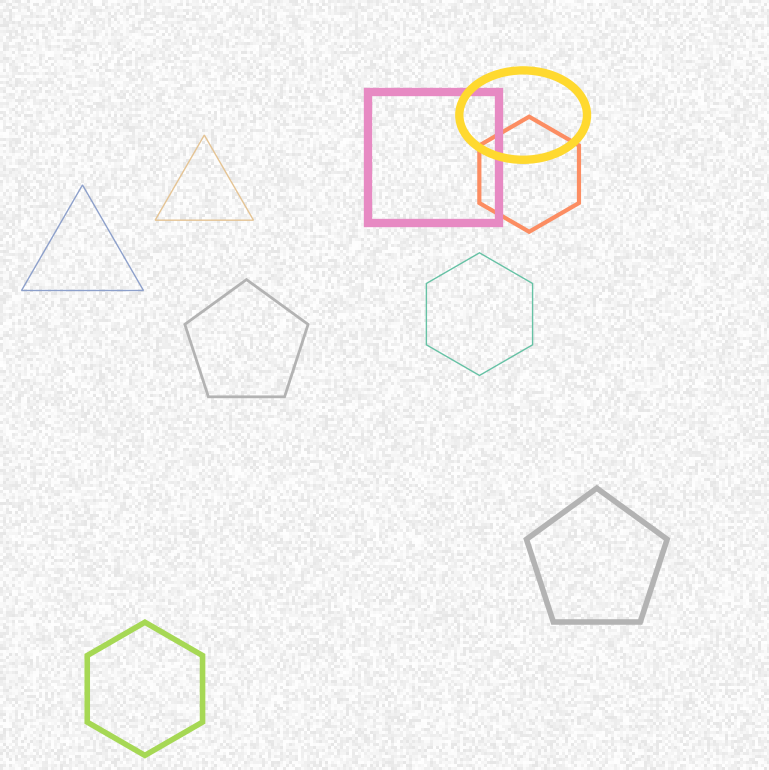[{"shape": "hexagon", "thickness": 0.5, "radius": 0.4, "center": [0.623, 0.592]}, {"shape": "hexagon", "thickness": 1.5, "radius": 0.37, "center": [0.687, 0.774]}, {"shape": "triangle", "thickness": 0.5, "radius": 0.46, "center": [0.107, 0.668]}, {"shape": "square", "thickness": 3, "radius": 0.43, "center": [0.563, 0.796]}, {"shape": "hexagon", "thickness": 2, "radius": 0.43, "center": [0.188, 0.105]}, {"shape": "oval", "thickness": 3, "radius": 0.41, "center": [0.679, 0.851]}, {"shape": "triangle", "thickness": 0.5, "radius": 0.37, "center": [0.265, 0.751]}, {"shape": "pentagon", "thickness": 2, "radius": 0.48, "center": [0.775, 0.27]}, {"shape": "pentagon", "thickness": 1, "radius": 0.42, "center": [0.32, 0.553]}]